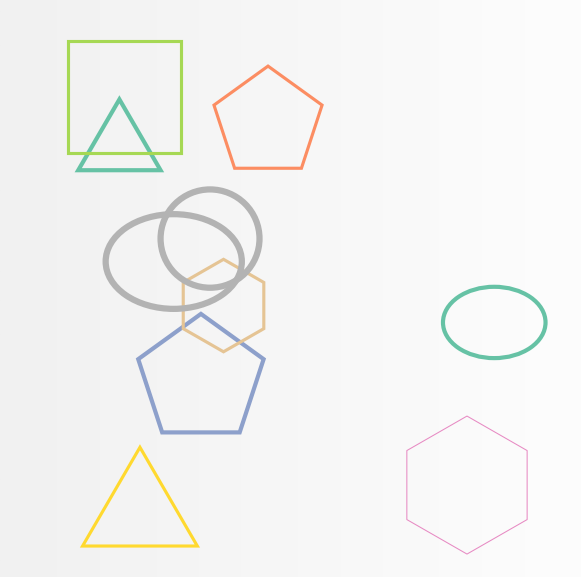[{"shape": "triangle", "thickness": 2, "radius": 0.41, "center": [0.205, 0.745]}, {"shape": "oval", "thickness": 2, "radius": 0.44, "center": [0.85, 0.441]}, {"shape": "pentagon", "thickness": 1.5, "radius": 0.49, "center": [0.461, 0.787]}, {"shape": "pentagon", "thickness": 2, "radius": 0.57, "center": [0.346, 0.342]}, {"shape": "hexagon", "thickness": 0.5, "radius": 0.6, "center": [0.803, 0.159]}, {"shape": "square", "thickness": 1.5, "radius": 0.48, "center": [0.214, 0.831]}, {"shape": "triangle", "thickness": 1.5, "radius": 0.57, "center": [0.241, 0.111]}, {"shape": "hexagon", "thickness": 1.5, "radius": 0.4, "center": [0.385, 0.47]}, {"shape": "circle", "thickness": 3, "radius": 0.43, "center": [0.361, 0.586]}, {"shape": "oval", "thickness": 3, "radius": 0.59, "center": [0.299, 0.546]}]